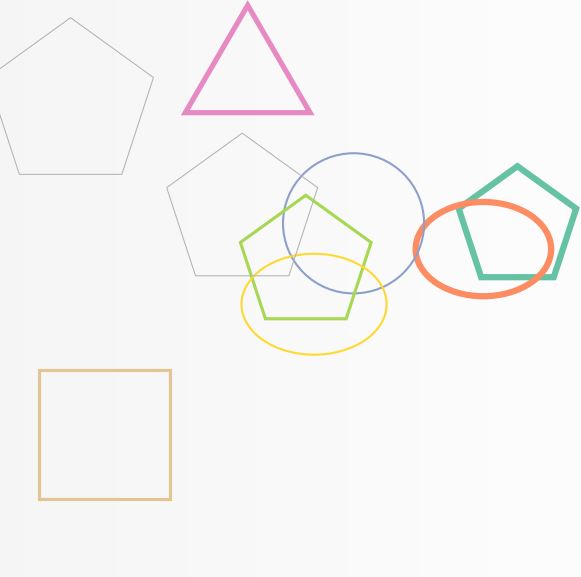[{"shape": "pentagon", "thickness": 3, "radius": 0.53, "center": [0.89, 0.605]}, {"shape": "oval", "thickness": 3, "radius": 0.58, "center": [0.832, 0.568]}, {"shape": "circle", "thickness": 1, "radius": 0.61, "center": [0.608, 0.612]}, {"shape": "triangle", "thickness": 2.5, "radius": 0.62, "center": [0.426, 0.866]}, {"shape": "pentagon", "thickness": 1.5, "radius": 0.59, "center": [0.526, 0.543]}, {"shape": "oval", "thickness": 1, "radius": 0.62, "center": [0.54, 0.472]}, {"shape": "square", "thickness": 1.5, "radius": 0.56, "center": [0.18, 0.246]}, {"shape": "pentagon", "thickness": 0.5, "radius": 0.68, "center": [0.417, 0.632]}, {"shape": "pentagon", "thickness": 0.5, "radius": 0.75, "center": [0.121, 0.819]}]